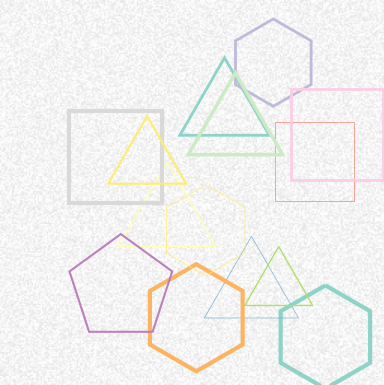[{"shape": "triangle", "thickness": 2, "radius": 0.67, "center": [0.583, 0.716]}, {"shape": "hexagon", "thickness": 3, "radius": 0.67, "center": [0.845, 0.125]}, {"shape": "triangle", "thickness": 1, "radius": 0.73, "center": [0.434, 0.433]}, {"shape": "hexagon", "thickness": 2, "radius": 0.57, "center": [0.71, 0.837]}, {"shape": "square", "thickness": 0.5, "radius": 0.51, "center": [0.817, 0.58]}, {"shape": "triangle", "thickness": 0.5, "radius": 0.71, "center": [0.653, 0.245]}, {"shape": "hexagon", "thickness": 3, "radius": 0.7, "center": [0.51, 0.175]}, {"shape": "triangle", "thickness": 1, "radius": 0.51, "center": [0.724, 0.257]}, {"shape": "square", "thickness": 2, "radius": 0.59, "center": [0.876, 0.65]}, {"shape": "square", "thickness": 3, "radius": 0.6, "center": [0.3, 0.592]}, {"shape": "pentagon", "thickness": 1.5, "radius": 0.7, "center": [0.314, 0.252]}, {"shape": "triangle", "thickness": 2.5, "radius": 0.71, "center": [0.611, 0.669]}, {"shape": "triangle", "thickness": 1.5, "radius": 0.58, "center": [0.382, 0.581]}, {"shape": "hexagon", "thickness": 0.5, "radius": 0.59, "center": [0.534, 0.402]}]